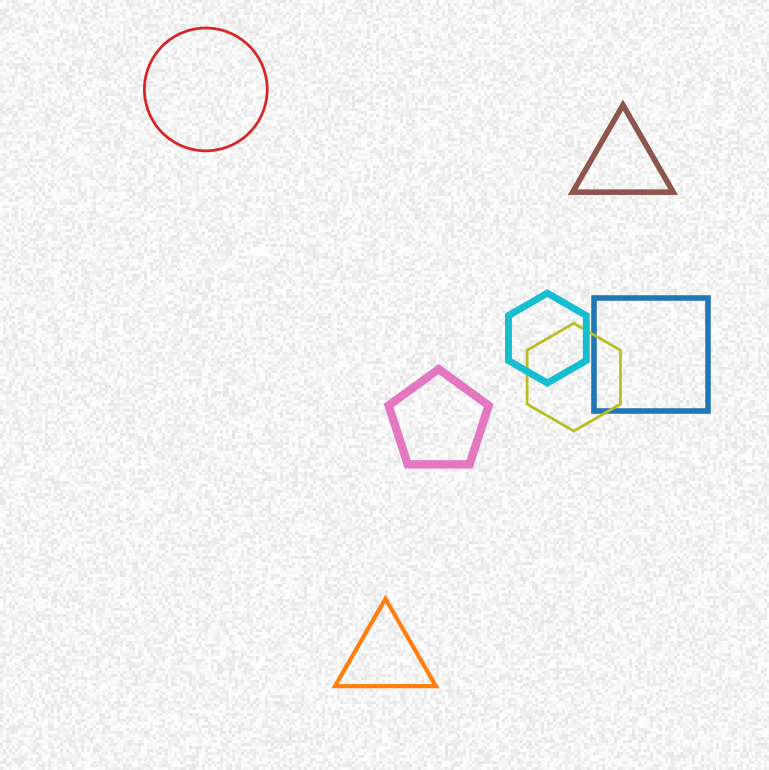[{"shape": "square", "thickness": 2, "radius": 0.37, "center": [0.846, 0.54]}, {"shape": "triangle", "thickness": 1.5, "radius": 0.38, "center": [0.501, 0.147]}, {"shape": "circle", "thickness": 1, "radius": 0.4, "center": [0.267, 0.884]}, {"shape": "triangle", "thickness": 2, "radius": 0.38, "center": [0.809, 0.788]}, {"shape": "pentagon", "thickness": 3, "radius": 0.34, "center": [0.57, 0.452]}, {"shape": "hexagon", "thickness": 1, "radius": 0.35, "center": [0.745, 0.51]}, {"shape": "hexagon", "thickness": 2.5, "radius": 0.29, "center": [0.711, 0.561]}]